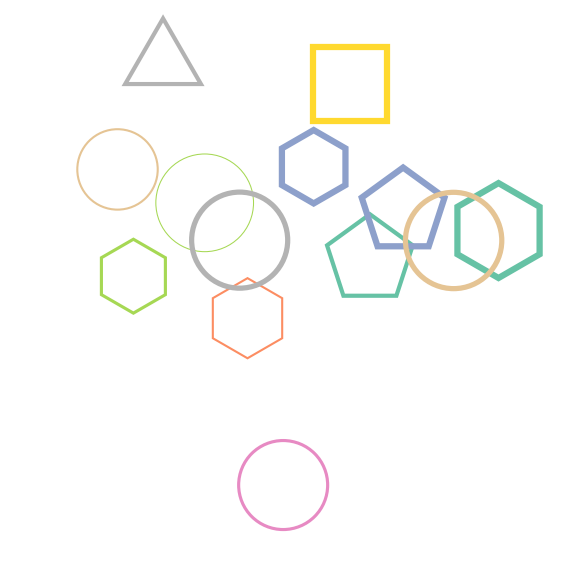[{"shape": "hexagon", "thickness": 3, "radius": 0.41, "center": [0.863, 0.6]}, {"shape": "pentagon", "thickness": 2, "radius": 0.39, "center": [0.641, 0.55]}, {"shape": "hexagon", "thickness": 1, "radius": 0.35, "center": [0.429, 0.448]}, {"shape": "pentagon", "thickness": 3, "radius": 0.38, "center": [0.698, 0.634]}, {"shape": "hexagon", "thickness": 3, "radius": 0.32, "center": [0.543, 0.71]}, {"shape": "circle", "thickness": 1.5, "radius": 0.39, "center": [0.49, 0.159]}, {"shape": "hexagon", "thickness": 1.5, "radius": 0.32, "center": [0.231, 0.521]}, {"shape": "circle", "thickness": 0.5, "radius": 0.42, "center": [0.354, 0.648]}, {"shape": "square", "thickness": 3, "radius": 0.32, "center": [0.606, 0.854]}, {"shape": "circle", "thickness": 1, "radius": 0.35, "center": [0.203, 0.706]}, {"shape": "circle", "thickness": 2.5, "radius": 0.42, "center": [0.785, 0.583]}, {"shape": "triangle", "thickness": 2, "radius": 0.38, "center": [0.282, 0.891]}, {"shape": "circle", "thickness": 2.5, "radius": 0.42, "center": [0.415, 0.583]}]